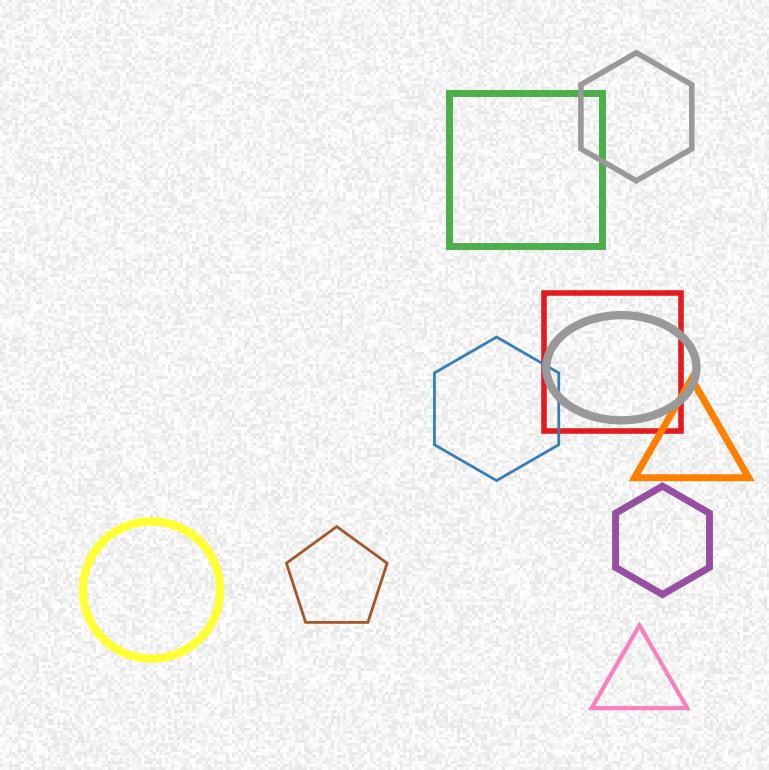[{"shape": "square", "thickness": 2, "radius": 0.45, "center": [0.796, 0.53]}, {"shape": "hexagon", "thickness": 1, "radius": 0.47, "center": [0.645, 0.469]}, {"shape": "square", "thickness": 2.5, "radius": 0.5, "center": [0.683, 0.78]}, {"shape": "hexagon", "thickness": 2.5, "radius": 0.35, "center": [0.86, 0.298]}, {"shape": "triangle", "thickness": 2.5, "radius": 0.43, "center": [0.898, 0.422]}, {"shape": "circle", "thickness": 3, "radius": 0.45, "center": [0.197, 0.234]}, {"shape": "pentagon", "thickness": 1, "radius": 0.34, "center": [0.437, 0.247]}, {"shape": "triangle", "thickness": 1.5, "radius": 0.36, "center": [0.83, 0.116]}, {"shape": "oval", "thickness": 3, "radius": 0.49, "center": [0.807, 0.522]}, {"shape": "hexagon", "thickness": 2, "radius": 0.42, "center": [0.826, 0.848]}]